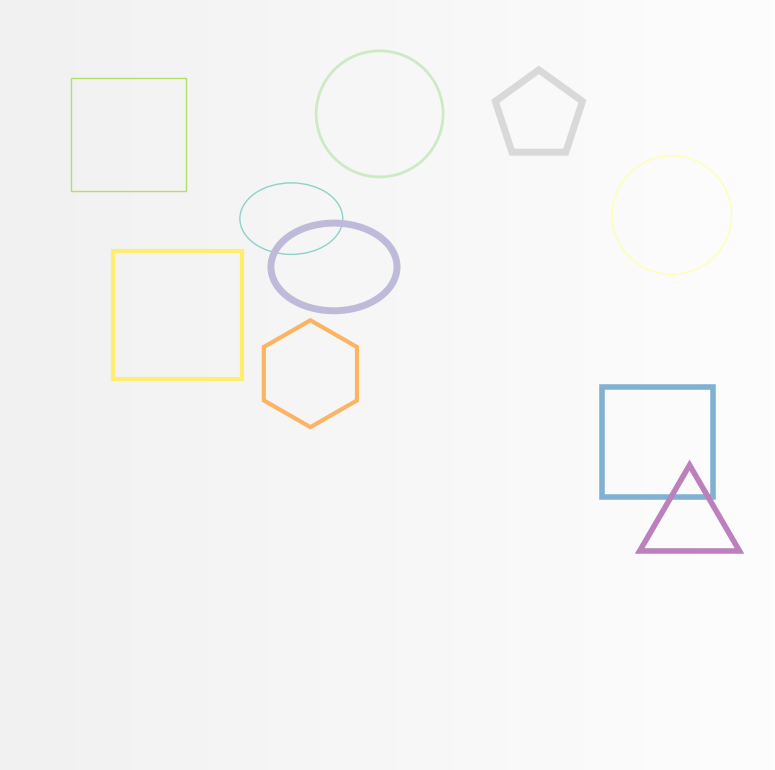[{"shape": "oval", "thickness": 0.5, "radius": 0.33, "center": [0.376, 0.716]}, {"shape": "circle", "thickness": 0.5, "radius": 0.39, "center": [0.867, 0.721]}, {"shape": "oval", "thickness": 2.5, "radius": 0.41, "center": [0.431, 0.653]}, {"shape": "square", "thickness": 2, "radius": 0.36, "center": [0.849, 0.426]}, {"shape": "hexagon", "thickness": 1.5, "radius": 0.35, "center": [0.401, 0.515]}, {"shape": "square", "thickness": 0.5, "radius": 0.37, "center": [0.166, 0.825]}, {"shape": "pentagon", "thickness": 2.5, "radius": 0.3, "center": [0.695, 0.85]}, {"shape": "triangle", "thickness": 2, "radius": 0.37, "center": [0.89, 0.322]}, {"shape": "circle", "thickness": 1, "radius": 0.41, "center": [0.49, 0.852]}, {"shape": "square", "thickness": 1.5, "radius": 0.42, "center": [0.229, 0.591]}]